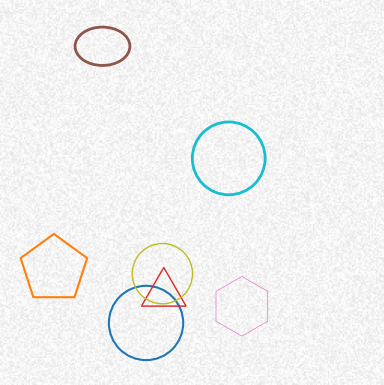[{"shape": "circle", "thickness": 1.5, "radius": 0.48, "center": [0.379, 0.161]}, {"shape": "pentagon", "thickness": 1.5, "radius": 0.45, "center": [0.14, 0.302]}, {"shape": "triangle", "thickness": 1, "radius": 0.33, "center": [0.425, 0.238]}, {"shape": "oval", "thickness": 2, "radius": 0.36, "center": [0.266, 0.88]}, {"shape": "hexagon", "thickness": 0.5, "radius": 0.39, "center": [0.628, 0.204]}, {"shape": "circle", "thickness": 1, "radius": 0.39, "center": [0.422, 0.289]}, {"shape": "circle", "thickness": 2, "radius": 0.47, "center": [0.594, 0.589]}]